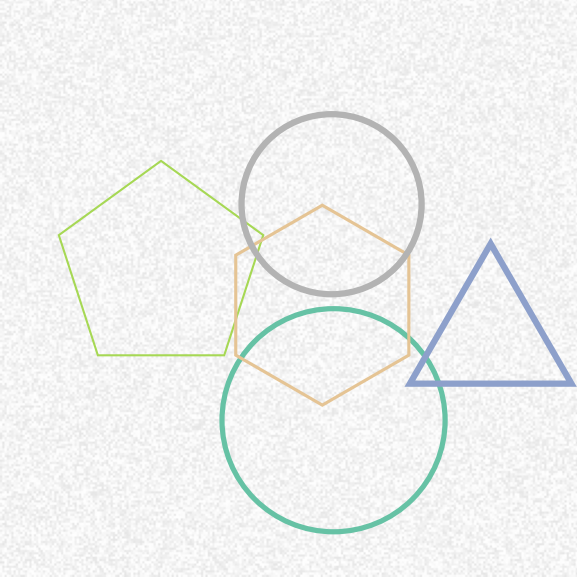[{"shape": "circle", "thickness": 2.5, "radius": 0.97, "center": [0.578, 0.271]}, {"shape": "triangle", "thickness": 3, "radius": 0.81, "center": [0.85, 0.416]}, {"shape": "pentagon", "thickness": 1, "radius": 0.93, "center": [0.279, 0.534]}, {"shape": "hexagon", "thickness": 1.5, "radius": 0.87, "center": [0.558, 0.471]}, {"shape": "circle", "thickness": 3, "radius": 0.78, "center": [0.574, 0.646]}]